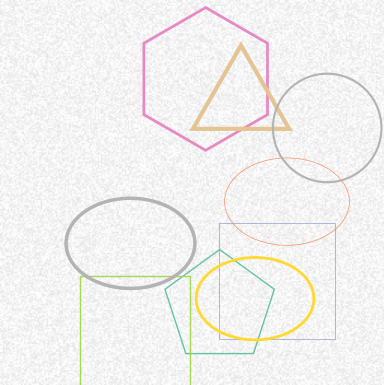[{"shape": "pentagon", "thickness": 1, "radius": 0.75, "center": [0.571, 0.202]}, {"shape": "oval", "thickness": 0.5, "radius": 0.81, "center": [0.745, 0.476]}, {"shape": "square", "thickness": 0.5, "radius": 0.75, "center": [0.719, 0.27]}, {"shape": "hexagon", "thickness": 2, "radius": 0.93, "center": [0.534, 0.795]}, {"shape": "square", "thickness": 1, "radius": 0.72, "center": [0.351, 0.138]}, {"shape": "oval", "thickness": 2, "radius": 0.76, "center": [0.662, 0.224]}, {"shape": "triangle", "thickness": 3, "radius": 0.72, "center": [0.626, 0.738]}, {"shape": "oval", "thickness": 2.5, "radius": 0.84, "center": [0.339, 0.368]}, {"shape": "circle", "thickness": 1.5, "radius": 0.7, "center": [0.85, 0.668]}]